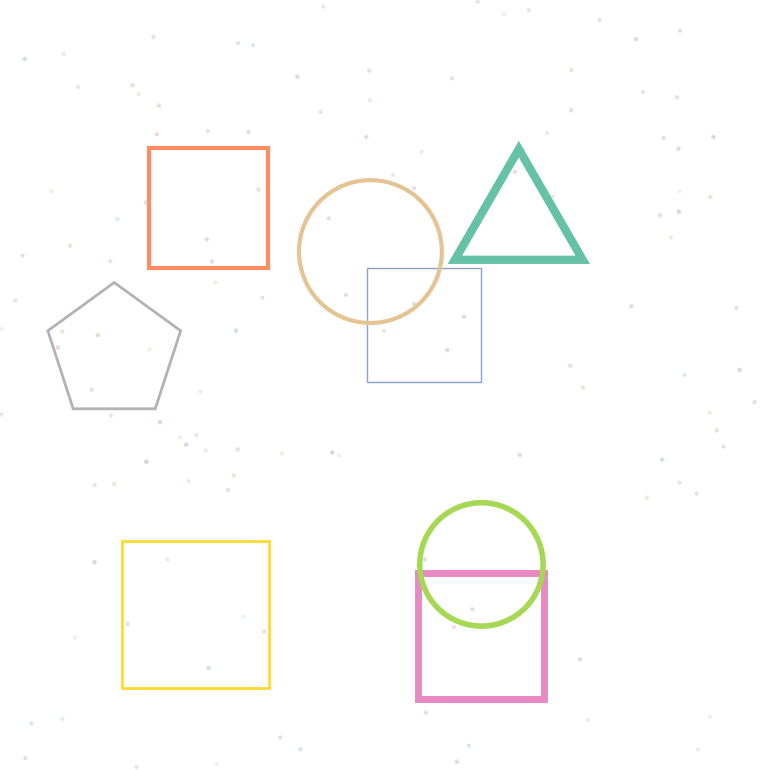[{"shape": "triangle", "thickness": 3, "radius": 0.48, "center": [0.674, 0.711]}, {"shape": "square", "thickness": 1.5, "radius": 0.39, "center": [0.271, 0.73]}, {"shape": "square", "thickness": 0.5, "radius": 0.37, "center": [0.55, 0.578]}, {"shape": "square", "thickness": 2.5, "radius": 0.41, "center": [0.625, 0.174]}, {"shape": "circle", "thickness": 2, "radius": 0.4, "center": [0.625, 0.267]}, {"shape": "square", "thickness": 1, "radius": 0.48, "center": [0.254, 0.202]}, {"shape": "circle", "thickness": 1.5, "radius": 0.46, "center": [0.481, 0.673]}, {"shape": "pentagon", "thickness": 1, "radius": 0.45, "center": [0.148, 0.542]}]